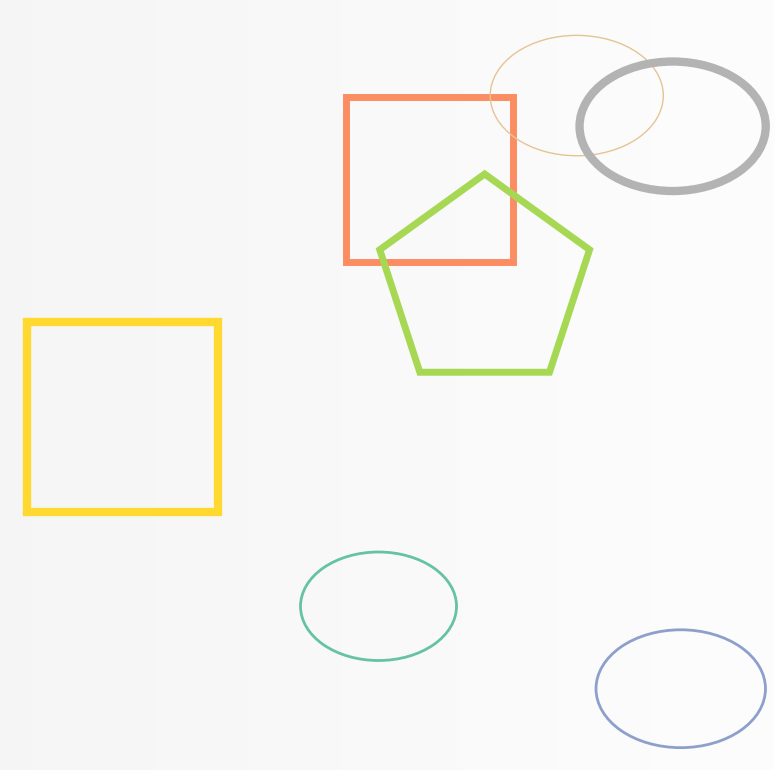[{"shape": "oval", "thickness": 1, "radius": 0.5, "center": [0.488, 0.213]}, {"shape": "square", "thickness": 2.5, "radius": 0.54, "center": [0.554, 0.767]}, {"shape": "oval", "thickness": 1, "radius": 0.55, "center": [0.878, 0.106]}, {"shape": "pentagon", "thickness": 2.5, "radius": 0.71, "center": [0.625, 0.632]}, {"shape": "square", "thickness": 3, "radius": 0.62, "center": [0.158, 0.459]}, {"shape": "oval", "thickness": 0.5, "radius": 0.56, "center": [0.744, 0.876]}, {"shape": "oval", "thickness": 3, "radius": 0.6, "center": [0.868, 0.836]}]